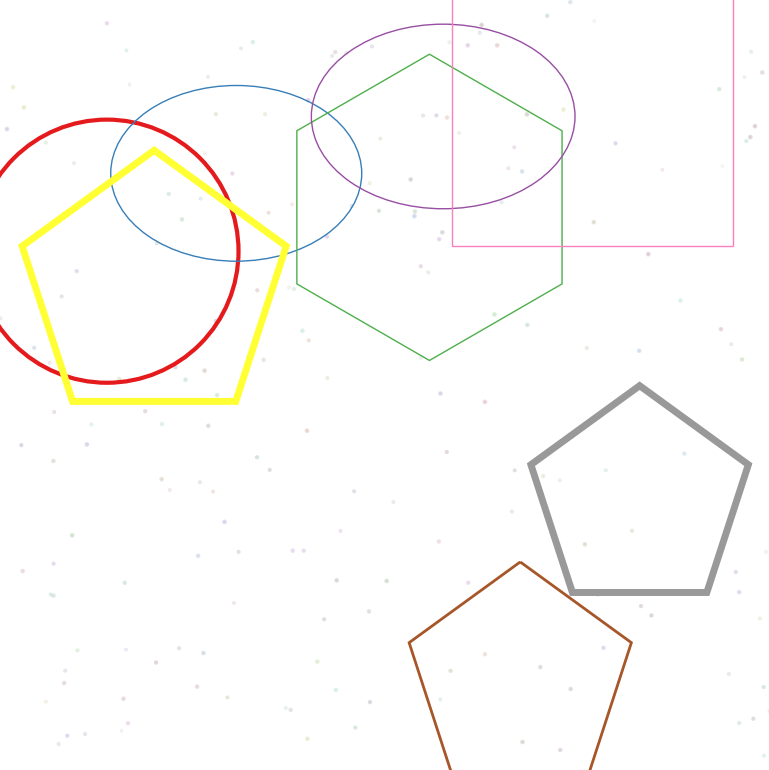[{"shape": "circle", "thickness": 1.5, "radius": 0.85, "center": [0.139, 0.674]}, {"shape": "oval", "thickness": 0.5, "radius": 0.81, "center": [0.307, 0.775]}, {"shape": "hexagon", "thickness": 0.5, "radius": 0.99, "center": [0.558, 0.731]}, {"shape": "oval", "thickness": 0.5, "radius": 0.86, "center": [0.576, 0.849]}, {"shape": "pentagon", "thickness": 2.5, "radius": 0.9, "center": [0.2, 0.625]}, {"shape": "pentagon", "thickness": 1, "radius": 0.76, "center": [0.676, 0.118]}, {"shape": "square", "thickness": 0.5, "radius": 0.91, "center": [0.769, 0.864]}, {"shape": "pentagon", "thickness": 2.5, "radius": 0.74, "center": [0.831, 0.351]}]